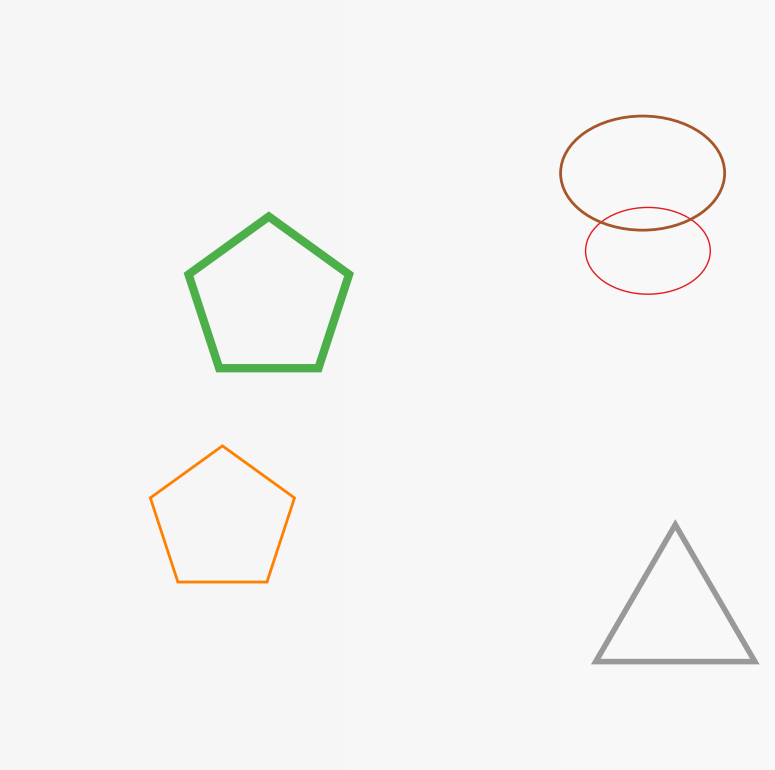[{"shape": "oval", "thickness": 0.5, "radius": 0.4, "center": [0.836, 0.674]}, {"shape": "pentagon", "thickness": 3, "radius": 0.54, "center": [0.347, 0.61]}, {"shape": "pentagon", "thickness": 1, "radius": 0.49, "center": [0.287, 0.323]}, {"shape": "oval", "thickness": 1, "radius": 0.53, "center": [0.829, 0.775]}, {"shape": "triangle", "thickness": 2, "radius": 0.59, "center": [0.871, 0.2]}]